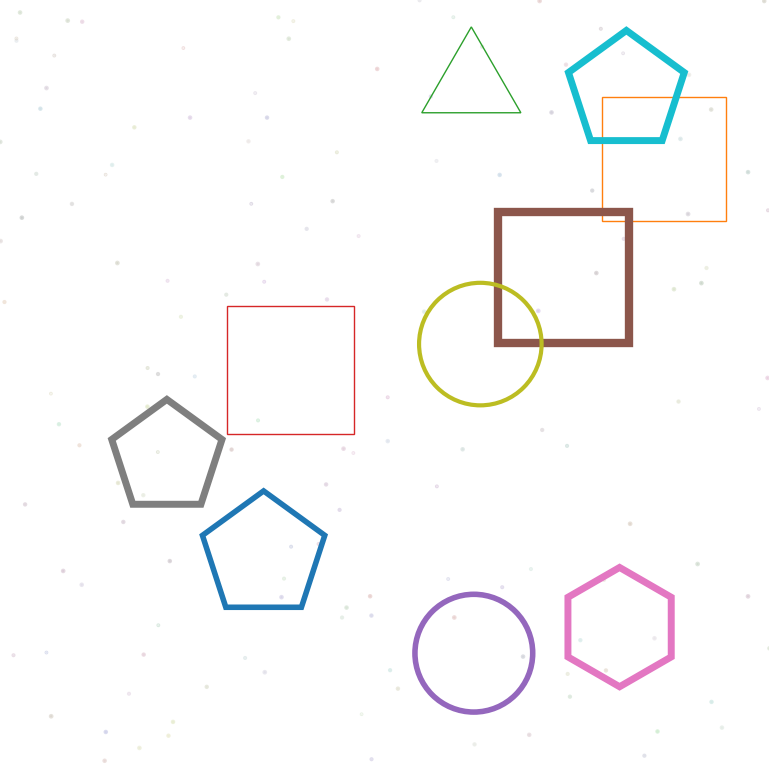[{"shape": "pentagon", "thickness": 2, "radius": 0.42, "center": [0.342, 0.279]}, {"shape": "square", "thickness": 0.5, "radius": 0.4, "center": [0.862, 0.794]}, {"shape": "triangle", "thickness": 0.5, "radius": 0.37, "center": [0.612, 0.891]}, {"shape": "square", "thickness": 0.5, "radius": 0.41, "center": [0.377, 0.52]}, {"shape": "circle", "thickness": 2, "radius": 0.38, "center": [0.615, 0.152]}, {"shape": "square", "thickness": 3, "radius": 0.43, "center": [0.732, 0.64]}, {"shape": "hexagon", "thickness": 2.5, "radius": 0.39, "center": [0.805, 0.186]}, {"shape": "pentagon", "thickness": 2.5, "radius": 0.38, "center": [0.217, 0.406]}, {"shape": "circle", "thickness": 1.5, "radius": 0.4, "center": [0.624, 0.553]}, {"shape": "pentagon", "thickness": 2.5, "radius": 0.4, "center": [0.813, 0.881]}]